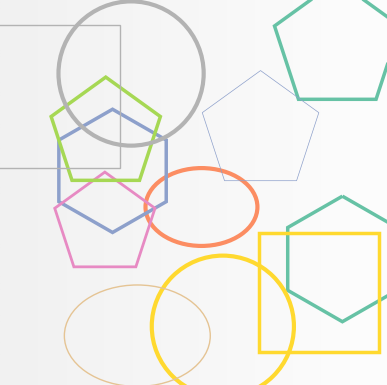[{"shape": "hexagon", "thickness": 2.5, "radius": 0.82, "center": [0.884, 0.327]}, {"shape": "pentagon", "thickness": 2.5, "radius": 0.85, "center": [0.87, 0.88]}, {"shape": "oval", "thickness": 3, "radius": 0.72, "center": [0.52, 0.462]}, {"shape": "pentagon", "thickness": 0.5, "radius": 0.79, "center": [0.672, 0.659]}, {"shape": "hexagon", "thickness": 2.5, "radius": 0.8, "center": [0.29, 0.556]}, {"shape": "pentagon", "thickness": 2, "radius": 0.68, "center": [0.271, 0.417]}, {"shape": "pentagon", "thickness": 2.5, "radius": 0.74, "center": [0.273, 0.651]}, {"shape": "circle", "thickness": 3, "radius": 0.92, "center": [0.575, 0.153]}, {"shape": "square", "thickness": 2.5, "radius": 0.77, "center": [0.822, 0.24]}, {"shape": "oval", "thickness": 1, "radius": 0.94, "center": [0.354, 0.128]}, {"shape": "square", "thickness": 1, "radius": 0.92, "center": [0.125, 0.749]}, {"shape": "circle", "thickness": 3, "radius": 0.94, "center": [0.338, 0.809]}]